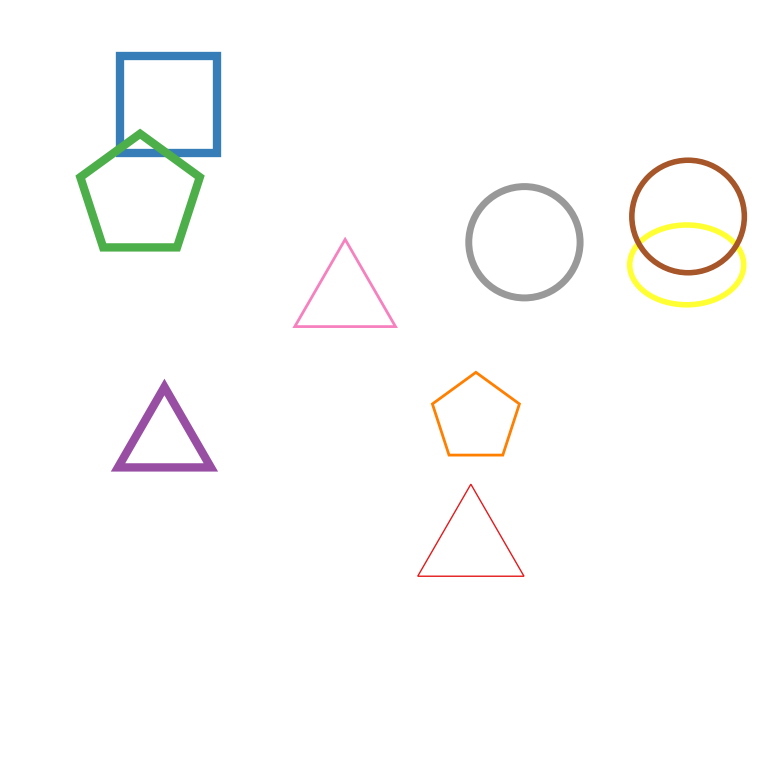[{"shape": "triangle", "thickness": 0.5, "radius": 0.4, "center": [0.612, 0.291]}, {"shape": "square", "thickness": 3, "radius": 0.32, "center": [0.219, 0.864]}, {"shape": "pentagon", "thickness": 3, "radius": 0.41, "center": [0.182, 0.745]}, {"shape": "triangle", "thickness": 3, "radius": 0.35, "center": [0.214, 0.428]}, {"shape": "pentagon", "thickness": 1, "radius": 0.3, "center": [0.618, 0.457]}, {"shape": "oval", "thickness": 2, "radius": 0.37, "center": [0.892, 0.656]}, {"shape": "circle", "thickness": 2, "radius": 0.37, "center": [0.894, 0.719]}, {"shape": "triangle", "thickness": 1, "radius": 0.38, "center": [0.448, 0.614]}, {"shape": "circle", "thickness": 2.5, "radius": 0.36, "center": [0.681, 0.685]}]